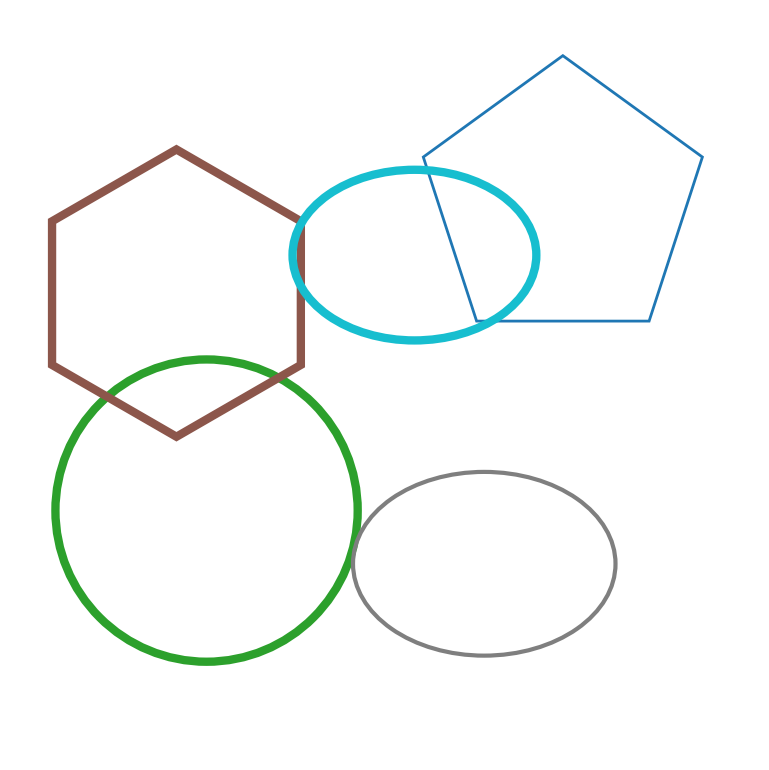[{"shape": "pentagon", "thickness": 1, "radius": 0.95, "center": [0.731, 0.737]}, {"shape": "circle", "thickness": 3, "radius": 0.98, "center": [0.268, 0.337]}, {"shape": "hexagon", "thickness": 3, "radius": 0.93, "center": [0.229, 0.619]}, {"shape": "oval", "thickness": 1.5, "radius": 0.85, "center": [0.629, 0.268]}, {"shape": "oval", "thickness": 3, "radius": 0.79, "center": [0.538, 0.669]}]